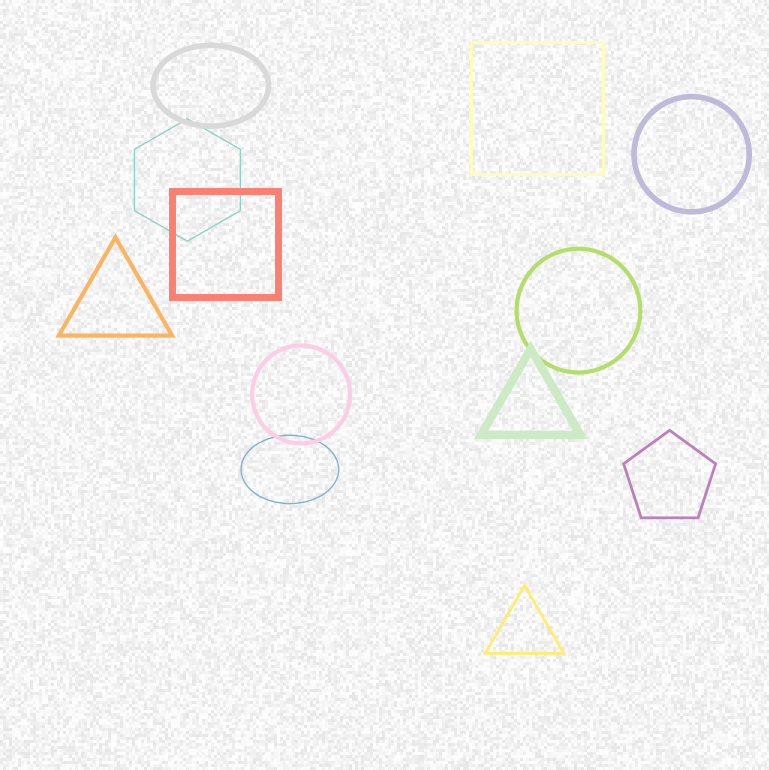[{"shape": "hexagon", "thickness": 0.5, "radius": 0.4, "center": [0.243, 0.766]}, {"shape": "square", "thickness": 1, "radius": 0.43, "center": [0.698, 0.86]}, {"shape": "circle", "thickness": 2, "radius": 0.37, "center": [0.898, 0.8]}, {"shape": "square", "thickness": 2.5, "radius": 0.34, "center": [0.293, 0.683]}, {"shape": "oval", "thickness": 0.5, "radius": 0.32, "center": [0.376, 0.39]}, {"shape": "triangle", "thickness": 1.5, "radius": 0.42, "center": [0.15, 0.607]}, {"shape": "circle", "thickness": 1.5, "radius": 0.4, "center": [0.751, 0.597]}, {"shape": "circle", "thickness": 1.5, "radius": 0.32, "center": [0.391, 0.488]}, {"shape": "oval", "thickness": 2, "radius": 0.37, "center": [0.274, 0.889]}, {"shape": "pentagon", "thickness": 1, "radius": 0.31, "center": [0.87, 0.378]}, {"shape": "triangle", "thickness": 3, "radius": 0.37, "center": [0.689, 0.472]}, {"shape": "triangle", "thickness": 1, "radius": 0.29, "center": [0.681, 0.181]}]